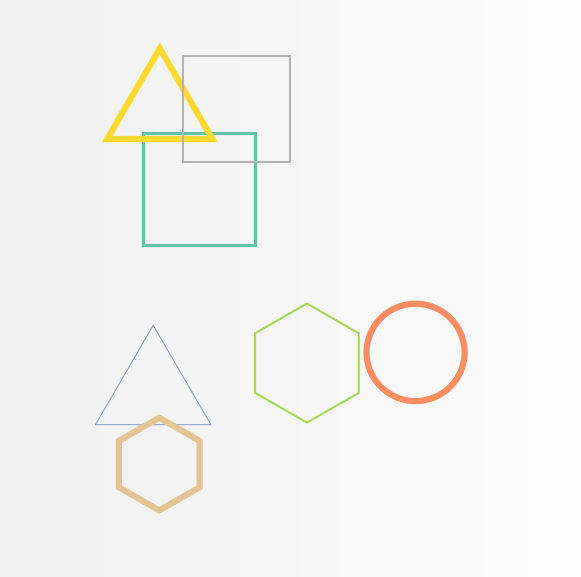[{"shape": "square", "thickness": 1.5, "radius": 0.48, "center": [0.342, 0.672]}, {"shape": "circle", "thickness": 3, "radius": 0.42, "center": [0.715, 0.389]}, {"shape": "triangle", "thickness": 0.5, "radius": 0.57, "center": [0.264, 0.321]}, {"shape": "hexagon", "thickness": 1, "radius": 0.52, "center": [0.528, 0.37]}, {"shape": "triangle", "thickness": 3, "radius": 0.52, "center": [0.275, 0.811]}, {"shape": "hexagon", "thickness": 3, "radius": 0.4, "center": [0.274, 0.196]}, {"shape": "square", "thickness": 1, "radius": 0.46, "center": [0.407, 0.81]}]